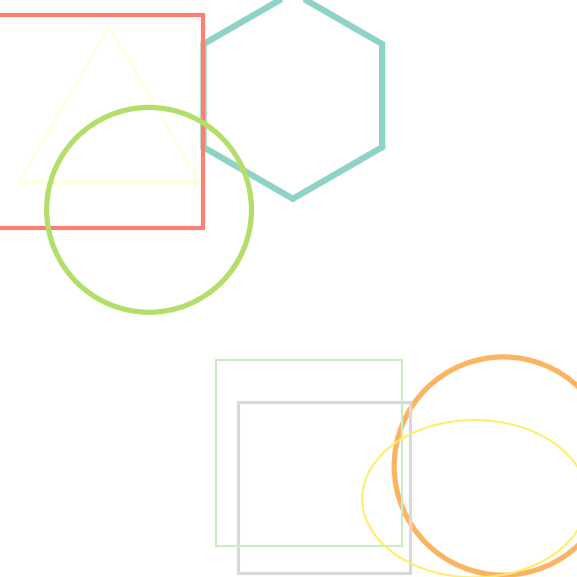[{"shape": "hexagon", "thickness": 3, "radius": 0.89, "center": [0.507, 0.834]}, {"shape": "triangle", "thickness": 0.5, "radius": 0.9, "center": [0.189, 0.773]}, {"shape": "square", "thickness": 2, "radius": 0.92, "center": [0.166, 0.789]}, {"shape": "circle", "thickness": 2.5, "radius": 0.94, "center": [0.871, 0.192]}, {"shape": "circle", "thickness": 2.5, "radius": 0.89, "center": [0.258, 0.636]}, {"shape": "square", "thickness": 1.5, "radius": 0.74, "center": [0.561, 0.155]}, {"shape": "square", "thickness": 1, "radius": 0.8, "center": [0.535, 0.214]}, {"shape": "oval", "thickness": 1, "radius": 0.97, "center": [0.822, 0.136]}]